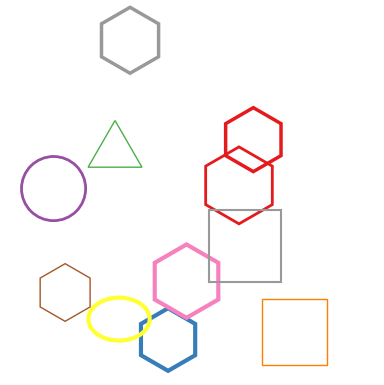[{"shape": "hexagon", "thickness": 2.5, "radius": 0.42, "center": [0.658, 0.637]}, {"shape": "hexagon", "thickness": 2, "radius": 0.5, "center": [0.621, 0.519]}, {"shape": "hexagon", "thickness": 3, "radius": 0.41, "center": [0.437, 0.118]}, {"shape": "triangle", "thickness": 1, "radius": 0.4, "center": [0.299, 0.606]}, {"shape": "circle", "thickness": 2, "radius": 0.42, "center": [0.139, 0.51]}, {"shape": "square", "thickness": 1, "radius": 0.42, "center": [0.765, 0.138]}, {"shape": "oval", "thickness": 3, "radius": 0.4, "center": [0.309, 0.171]}, {"shape": "hexagon", "thickness": 1, "radius": 0.37, "center": [0.169, 0.24]}, {"shape": "hexagon", "thickness": 3, "radius": 0.48, "center": [0.484, 0.27]}, {"shape": "square", "thickness": 1.5, "radius": 0.47, "center": [0.637, 0.362]}, {"shape": "hexagon", "thickness": 2.5, "radius": 0.43, "center": [0.338, 0.895]}]